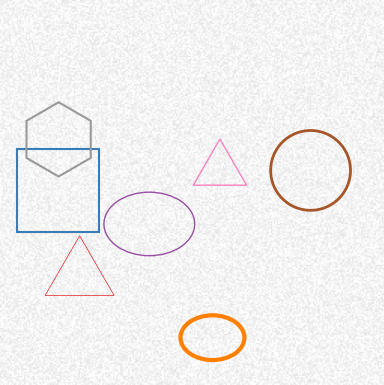[{"shape": "triangle", "thickness": 0.5, "radius": 0.52, "center": [0.207, 0.284]}, {"shape": "square", "thickness": 1.5, "radius": 0.54, "center": [0.151, 0.505]}, {"shape": "oval", "thickness": 1, "radius": 0.59, "center": [0.388, 0.418]}, {"shape": "oval", "thickness": 3, "radius": 0.42, "center": [0.552, 0.123]}, {"shape": "circle", "thickness": 2, "radius": 0.52, "center": [0.807, 0.557]}, {"shape": "triangle", "thickness": 1, "radius": 0.4, "center": [0.571, 0.559]}, {"shape": "hexagon", "thickness": 1.5, "radius": 0.48, "center": [0.152, 0.638]}]